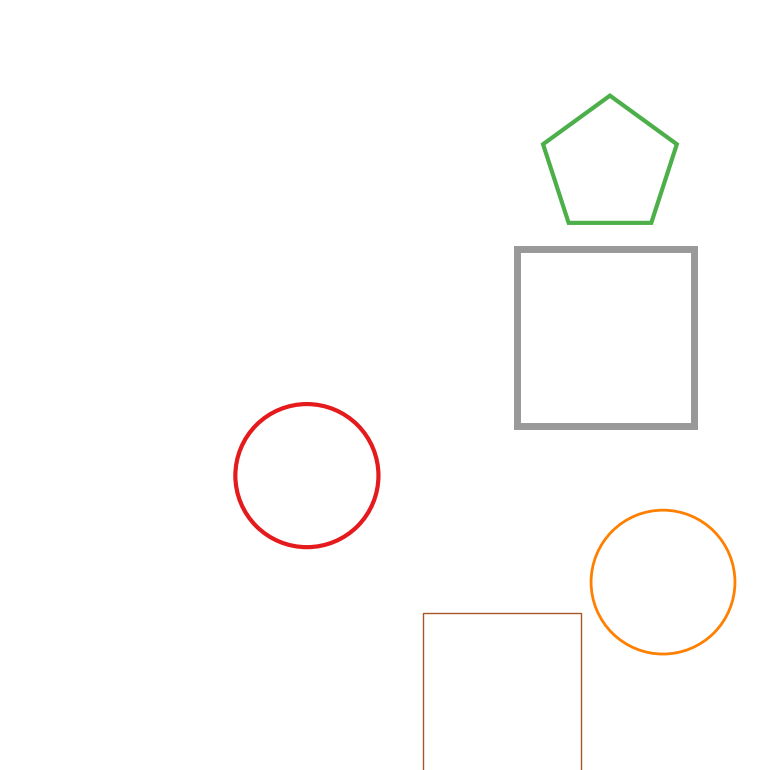[{"shape": "circle", "thickness": 1.5, "radius": 0.46, "center": [0.399, 0.382]}, {"shape": "pentagon", "thickness": 1.5, "radius": 0.46, "center": [0.792, 0.784]}, {"shape": "circle", "thickness": 1, "radius": 0.47, "center": [0.861, 0.244]}, {"shape": "square", "thickness": 0.5, "radius": 0.51, "center": [0.652, 0.101]}, {"shape": "square", "thickness": 2.5, "radius": 0.58, "center": [0.786, 0.561]}]